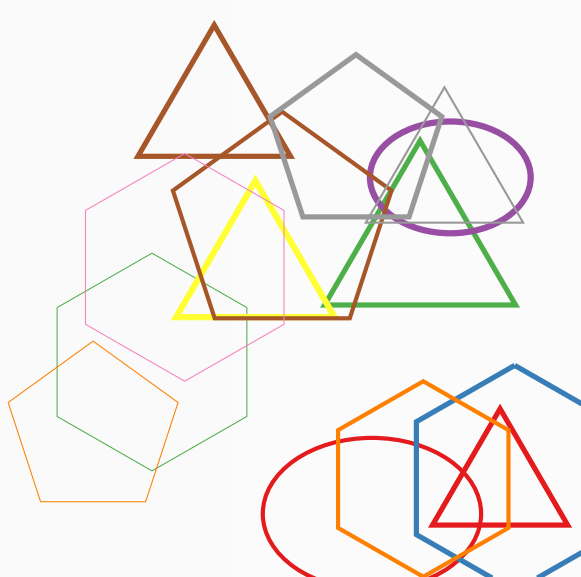[{"shape": "oval", "thickness": 2, "radius": 0.94, "center": [0.64, 0.109]}, {"shape": "triangle", "thickness": 2.5, "radius": 0.67, "center": [0.86, 0.157]}, {"shape": "hexagon", "thickness": 2.5, "radius": 0.98, "center": [0.886, 0.171]}, {"shape": "hexagon", "thickness": 0.5, "radius": 0.94, "center": [0.261, 0.372]}, {"shape": "triangle", "thickness": 2.5, "radius": 0.95, "center": [0.723, 0.566]}, {"shape": "oval", "thickness": 3, "radius": 0.69, "center": [0.775, 0.692]}, {"shape": "pentagon", "thickness": 0.5, "radius": 0.77, "center": [0.16, 0.255]}, {"shape": "hexagon", "thickness": 2, "radius": 0.85, "center": [0.728, 0.17]}, {"shape": "triangle", "thickness": 3, "radius": 0.79, "center": [0.439, 0.529]}, {"shape": "pentagon", "thickness": 2, "radius": 0.99, "center": [0.486, 0.608]}, {"shape": "triangle", "thickness": 2.5, "radius": 0.76, "center": [0.369, 0.804]}, {"shape": "hexagon", "thickness": 0.5, "radius": 0.99, "center": [0.318, 0.536]}, {"shape": "triangle", "thickness": 1, "radius": 0.78, "center": [0.765, 0.692]}, {"shape": "pentagon", "thickness": 2.5, "radius": 0.78, "center": [0.612, 0.749]}]